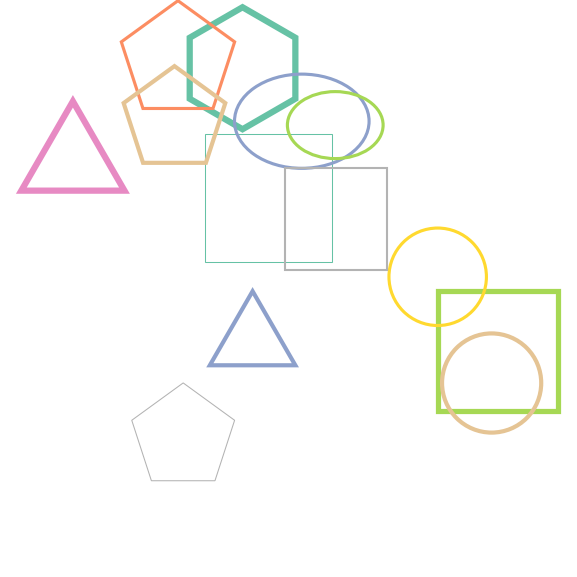[{"shape": "hexagon", "thickness": 3, "radius": 0.53, "center": [0.42, 0.881]}, {"shape": "square", "thickness": 0.5, "radius": 0.55, "center": [0.465, 0.656]}, {"shape": "pentagon", "thickness": 1.5, "radius": 0.52, "center": [0.308, 0.895]}, {"shape": "triangle", "thickness": 2, "radius": 0.43, "center": [0.437, 0.409]}, {"shape": "oval", "thickness": 1.5, "radius": 0.58, "center": [0.523, 0.789]}, {"shape": "triangle", "thickness": 3, "radius": 0.52, "center": [0.126, 0.721]}, {"shape": "square", "thickness": 2.5, "radius": 0.52, "center": [0.863, 0.391]}, {"shape": "oval", "thickness": 1.5, "radius": 0.41, "center": [0.581, 0.783]}, {"shape": "circle", "thickness": 1.5, "radius": 0.42, "center": [0.758, 0.52]}, {"shape": "pentagon", "thickness": 2, "radius": 0.46, "center": [0.302, 0.792]}, {"shape": "circle", "thickness": 2, "radius": 0.43, "center": [0.851, 0.336]}, {"shape": "pentagon", "thickness": 0.5, "radius": 0.47, "center": [0.317, 0.242]}, {"shape": "square", "thickness": 1, "radius": 0.44, "center": [0.581, 0.62]}]